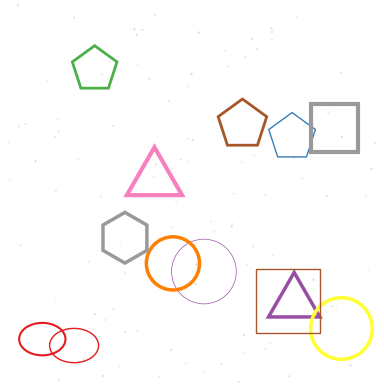[{"shape": "oval", "thickness": 1.5, "radius": 0.3, "center": [0.11, 0.119]}, {"shape": "oval", "thickness": 1, "radius": 0.32, "center": [0.192, 0.103]}, {"shape": "pentagon", "thickness": 1, "radius": 0.32, "center": [0.759, 0.644]}, {"shape": "pentagon", "thickness": 2, "radius": 0.3, "center": [0.246, 0.82]}, {"shape": "circle", "thickness": 0.5, "radius": 0.42, "center": [0.53, 0.295]}, {"shape": "triangle", "thickness": 2.5, "radius": 0.39, "center": [0.764, 0.215]}, {"shape": "circle", "thickness": 2.5, "radius": 0.35, "center": [0.449, 0.316]}, {"shape": "circle", "thickness": 2.5, "radius": 0.4, "center": [0.887, 0.147]}, {"shape": "square", "thickness": 1, "radius": 0.42, "center": [0.748, 0.219]}, {"shape": "pentagon", "thickness": 2, "radius": 0.33, "center": [0.63, 0.676]}, {"shape": "triangle", "thickness": 3, "radius": 0.41, "center": [0.401, 0.535]}, {"shape": "hexagon", "thickness": 2.5, "radius": 0.33, "center": [0.324, 0.383]}, {"shape": "square", "thickness": 3, "radius": 0.31, "center": [0.869, 0.667]}]